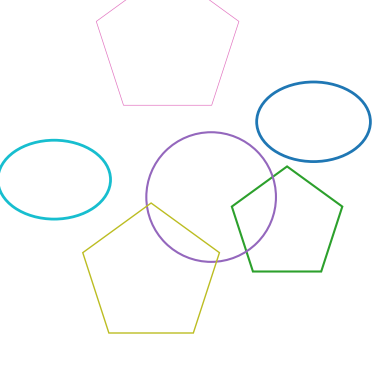[{"shape": "oval", "thickness": 2, "radius": 0.74, "center": [0.814, 0.684]}, {"shape": "pentagon", "thickness": 1.5, "radius": 0.75, "center": [0.746, 0.417]}, {"shape": "circle", "thickness": 1.5, "radius": 0.84, "center": [0.548, 0.488]}, {"shape": "pentagon", "thickness": 0.5, "radius": 0.97, "center": [0.435, 0.884]}, {"shape": "pentagon", "thickness": 1, "radius": 0.93, "center": [0.392, 0.286]}, {"shape": "oval", "thickness": 2, "radius": 0.73, "center": [0.141, 0.533]}]